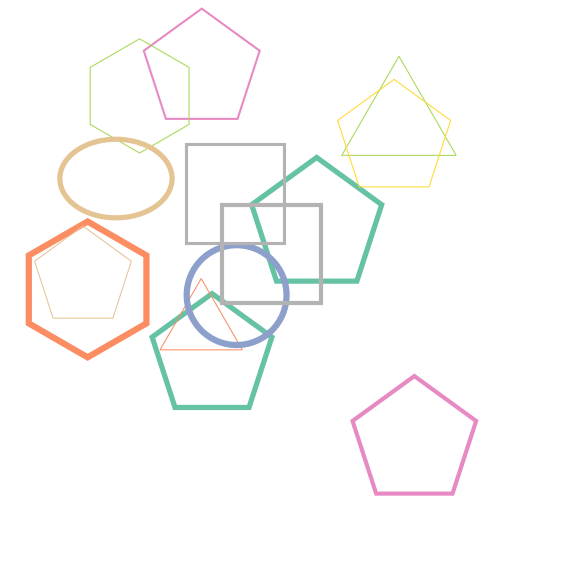[{"shape": "pentagon", "thickness": 2.5, "radius": 0.59, "center": [0.548, 0.608]}, {"shape": "pentagon", "thickness": 2.5, "radius": 0.55, "center": [0.367, 0.382]}, {"shape": "triangle", "thickness": 0.5, "radius": 0.41, "center": [0.348, 0.434]}, {"shape": "hexagon", "thickness": 3, "radius": 0.59, "center": [0.152, 0.498]}, {"shape": "circle", "thickness": 3, "radius": 0.43, "center": [0.41, 0.488]}, {"shape": "pentagon", "thickness": 1, "radius": 0.53, "center": [0.349, 0.879]}, {"shape": "pentagon", "thickness": 2, "radius": 0.56, "center": [0.717, 0.235]}, {"shape": "hexagon", "thickness": 0.5, "radius": 0.49, "center": [0.242, 0.833]}, {"shape": "triangle", "thickness": 0.5, "radius": 0.57, "center": [0.691, 0.787]}, {"shape": "pentagon", "thickness": 0.5, "radius": 0.51, "center": [0.682, 0.759]}, {"shape": "pentagon", "thickness": 0.5, "radius": 0.44, "center": [0.144, 0.52]}, {"shape": "oval", "thickness": 2.5, "radius": 0.49, "center": [0.201, 0.69]}, {"shape": "square", "thickness": 1.5, "radius": 0.43, "center": [0.407, 0.664]}, {"shape": "square", "thickness": 2, "radius": 0.43, "center": [0.47, 0.559]}]